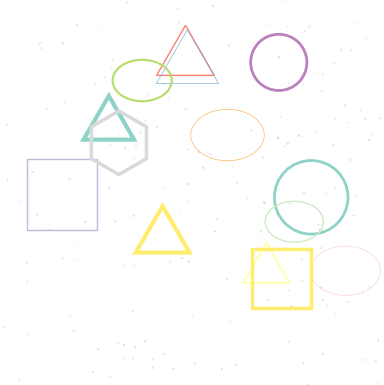[{"shape": "circle", "thickness": 2, "radius": 0.48, "center": [0.808, 0.487]}, {"shape": "triangle", "thickness": 3, "radius": 0.38, "center": [0.283, 0.675]}, {"shape": "triangle", "thickness": 1.5, "radius": 0.35, "center": [0.692, 0.3]}, {"shape": "square", "thickness": 1, "radius": 0.46, "center": [0.161, 0.494]}, {"shape": "triangle", "thickness": 1, "radius": 0.43, "center": [0.482, 0.847]}, {"shape": "triangle", "thickness": 0.5, "radius": 0.47, "center": [0.487, 0.83]}, {"shape": "oval", "thickness": 0.5, "radius": 0.48, "center": [0.591, 0.649]}, {"shape": "oval", "thickness": 1.5, "radius": 0.38, "center": [0.369, 0.791]}, {"shape": "oval", "thickness": 0.5, "radius": 0.46, "center": [0.897, 0.297]}, {"shape": "hexagon", "thickness": 2.5, "radius": 0.41, "center": [0.309, 0.629]}, {"shape": "circle", "thickness": 2, "radius": 0.37, "center": [0.724, 0.838]}, {"shape": "oval", "thickness": 1, "radius": 0.38, "center": [0.764, 0.424]}, {"shape": "square", "thickness": 2.5, "radius": 0.39, "center": [0.731, 0.277]}, {"shape": "triangle", "thickness": 3, "radius": 0.4, "center": [0.422, 0.384]}]